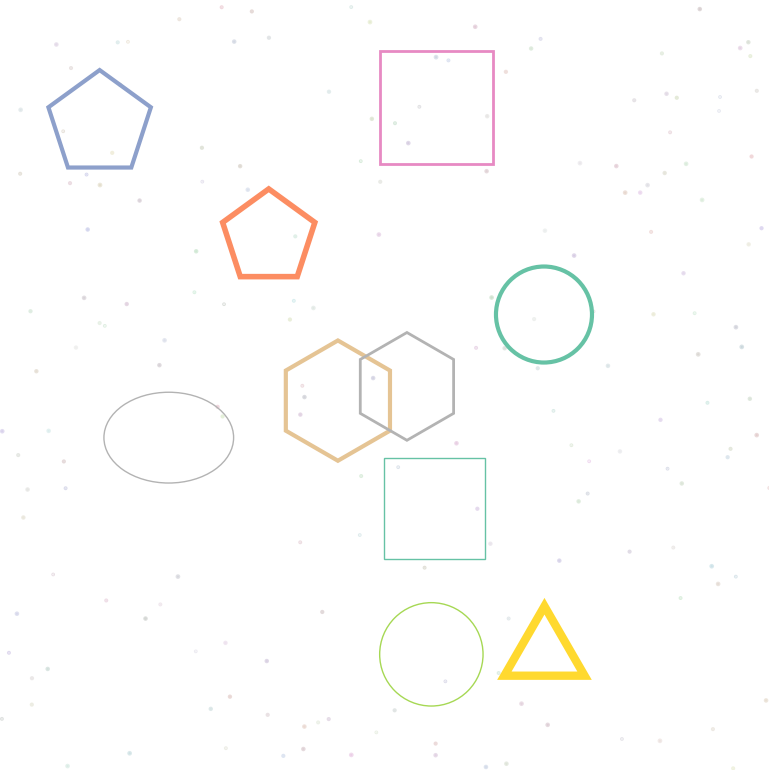[{"shape": "circle", "thickness": 1.5, "radius": 0.31, "center": [0.706, 0.592]}, {"shape": "square", "thickness": 0.5, "radius": 0.33, "center": [0.565, 0.34]}, {"shape": "pentagon", "thickness": 2, "radius": 0.31, "center": [0.349, 0.692]}, {"shape": "pentagon", "thickness": 1.5, "radius": 0.35, "center": [0.129, 0.839]}, {"shape": "square", "thickness": 1, "radius": 0.37, "center": [0.566, 0.86]}, {"shape": "circle", "thickness": 0.5, "radius": 0.34, "center": [0.56, 0.15]}, {"shape": "triangle", "thickness": 3, "radius": 0.3, "center": [0.707, 0.153]}, {"shape": "hexagon", "thickness": 1.5, "radius": 0.39, "center": [0.439, 0.48]}, {"shape": "hexagon", "thickness": 1, "radius": 0.35, "center": [0.528, 0.498]}, {"shape": "oval", "thickness": 0.5, "radius": 0.42, "center": [0.219, 0.432]}]